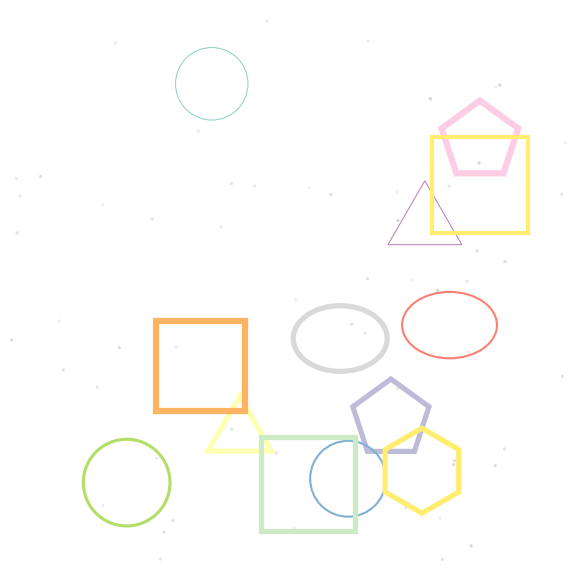[{"shape": "circle", "thickness": 0.5, "radius": 0.31, "center": [0.367, 0.854]}, {"shape": "triangle", "thickness": 2.5, "radius": 0.32, "center": [0.415, 0.25]}, {"shape": "pentagon", "thickness": 2.5, "radius": 0.35, "center": [0.677, 0.274]}, {"shape": "oval", "thickness": 1, "radius": 0.41, "center": [0.778, 0.436]}, {"shape": "circle", "thickness": 1, "radius": 0.33, "center": [0.603, 0.17]}, {"shape": "square", "thickness": 3, "radius": 0.39, "center": [0.347, 0.365]}, {"shape": "circle", "thickness": 1.5, "radius": 0.38, "center": [0.219, 0.163]}, {"shape": "pentagon", "thickness": 3, "radius": 0.35, "center": [0.831, 0.755]}, {"shape": "oval", "thickness": 2.5, "radius": 0.41, "center": [0.589, 0.413]}, {"shape": "triangle", "thickness": 0.5, "radius": 0.37, "center": [0.736, 0.612]}, {"shape": "square", "thickness": 2.5, "radius": 0.4, "center": [0.534, 0.161]}, {"shape": "hexagon", "thickness": 2.5, "radius": 0.37, "center": [0.731, 0.184]}, {"shape": "square", "thickness": 2, "radius": 0.41, "center": [0.831, 0.679]}]